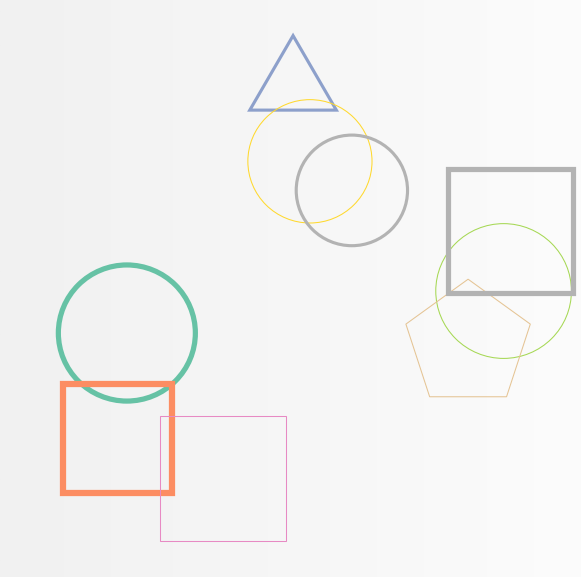[{"shape": "circle", "thickness": 2.5, "radius": 0.59, "center": [0.218, 0.422]}, {"shape": "square", "thickness": 3, "radius": 0.47, "center": [0.202, 0.239]}, {"shape": "triangle", "thickness": 1.5, "radius": 0.43, "center": [0.504, 0.851]}, {"shape": "square", "thickness": 0.5, "radius": 0.54, "center": [0.383, 0.17]}, {"shape": "circle", "thickness": 0.5, "radius": 0.58, "center": [0.866, 0.495]}, {"shape": "circle", "thickness": 0.5, "radius": 0.53, "center": [0.533, 0.72]}, {"shape": "pentagon", "thickness": 0.5, "radius": 0.56, "center": [0.805, 0.403]}, {"shape": "circle", "thickness": 1.5, "radius": 0.48, "center": [0.605, 0.669]}, {"shape": "square", "thickness": 2.5, "radius": 0.54, "center": [0.879, 0.599]}]